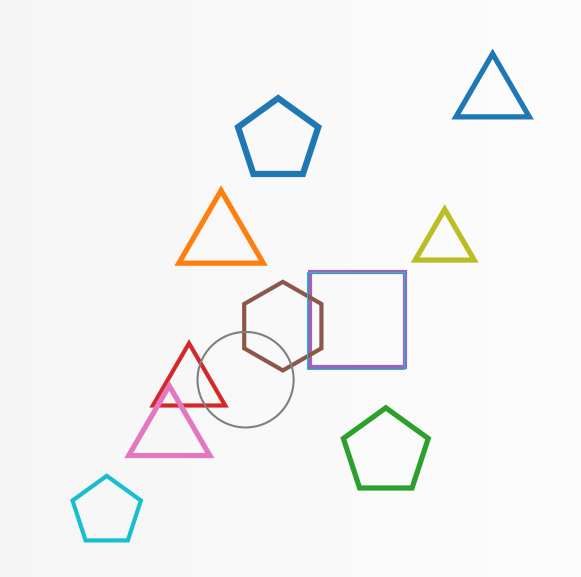[{"shape": "pentagon", "thickness": 3, "radius": 0.36, "center": [0.479, 0.757]}, {"shape": "triangle", "thickness": 2.5, "radius": 0.36, "center": [0.848, 0.833]}, {"shape": "triangle", "thickness": 2.5, "radius": 0.42, "center": [0.38, 0.585]}, {"shape": "pentagon", "thickness": 2.5, "radius": 0.38, "center": [0.664, 0.216]}, {"shape": "triangle", "thickness": 2, "radius": 0.36, "center": [0.325, 0.333]}, {"shape": "square", "thickness": 2, "radius": 0.41, "center": [0.615, 0.446]}, {"shape": "hexagon", "thickness": 2, "radius": 0.38, "center": [0.487, 0.434]}, {"shape": "triangle", "thickness": 2.5, "radius": 0.4, "center": [0.291, 0.251]}, {"shape": "circle", "thickness": 1, "radius": 0.41, "center": [0.422, 0.342]}, {"shape": "triangle", "thickness": 2.5, "radius": 0.29, "center": [0.765, 0.578]}, {"shape": "pentagon", "thickness": 2, "radius": 0.31, "center": [0.184, 0.113]}, {"shape": "square", "thickness": 0.5, "radius": 0.42, "center": [0.612, 0.443]}]